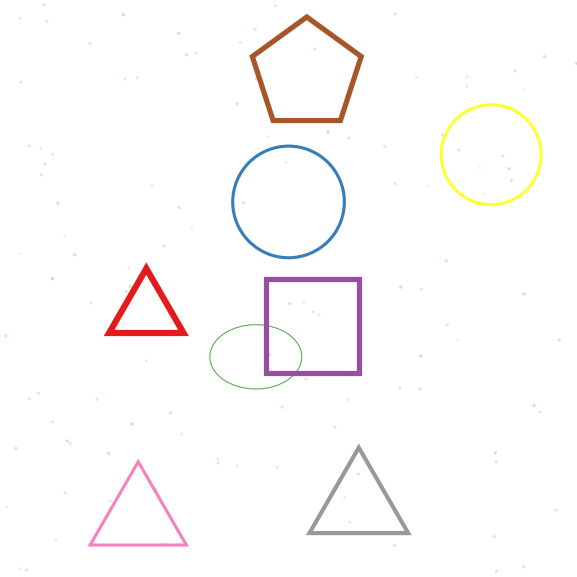[{"shape": "triangle", "thickness": 3, "radius": 0.37, "center": [0.253, 0.46]}, {"shape": "circle", "thickness": 1.5, "radius": 0.48, "center": [0.5, 0.649]}, {"shape": "oval", "thickness": 0.5, "radius": 0.4, "center": [0.443, 0.381]}, {"shape": "square", "thickness": 2.5, "radius": 0.4, "center": [0.541, 0.435]}, {"shape": "circle", "thickness": 1.5, "radius": 0.43, "center": [0.851, 0.731]}, {"shape": "pentagon", "thickness": 2.5, "radius": 0.5, "center": [0.531, 0.871]}, {"shape": "triangle", "thickness": 1.5, "radius": 0.48, "center": [0.239, 0.103]}, {"shape": "triangle", "thickness": 2, "radius": 0.49, "center": [0.621, 0.125]}]